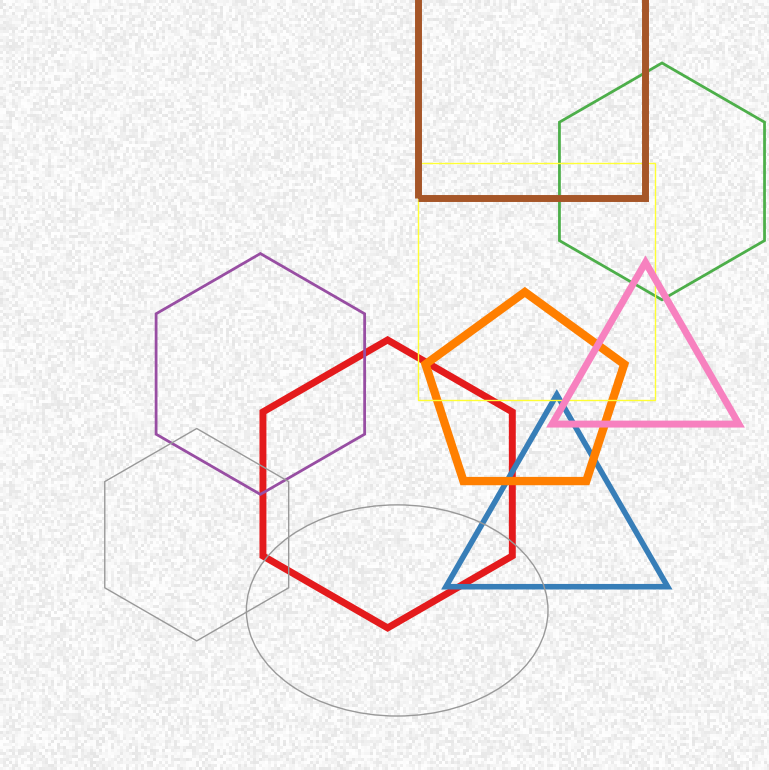[{"shape": "hexagon", "thickness": 2.5, "radius": 0.93, "center": [0.503, 0.372]}, {"shape": "triangle", "thickness": 2, "radius": 0.83, "center": [0.723, 0.321]}, {"shape": "hexagon", "thickness": 1, "radius": 0.77, "center": [0.86, 0.764]}, {"shape": "hexagon", "thickness": 1, "radius": 0.78, "center": [0.338, 0.514]}, {"shape": "pentagon", "thickness": 3, "radius": 0.68, "center": [0.682, 0.485]}, {"shape": "square", "thickness": 0.5, "radius": 0.77, "center": [0.697, 0.635]}, {"shape": "square", "thickness": 2.5, "radius": 0.74, "center": [0.691, 0.89]}, {"shape": "triangle", "thickness": 2.5, "radius": 0.7, "center": [0.838, 0.519]}, {"shape": "oval", "thickness": 0.5, "radius": 0.98, "center": [0.516, 0.207]}, {"shape": "hexagon", "thickness": 0.5, "radius": 0.69, "center": [0.255, 0.306]}]